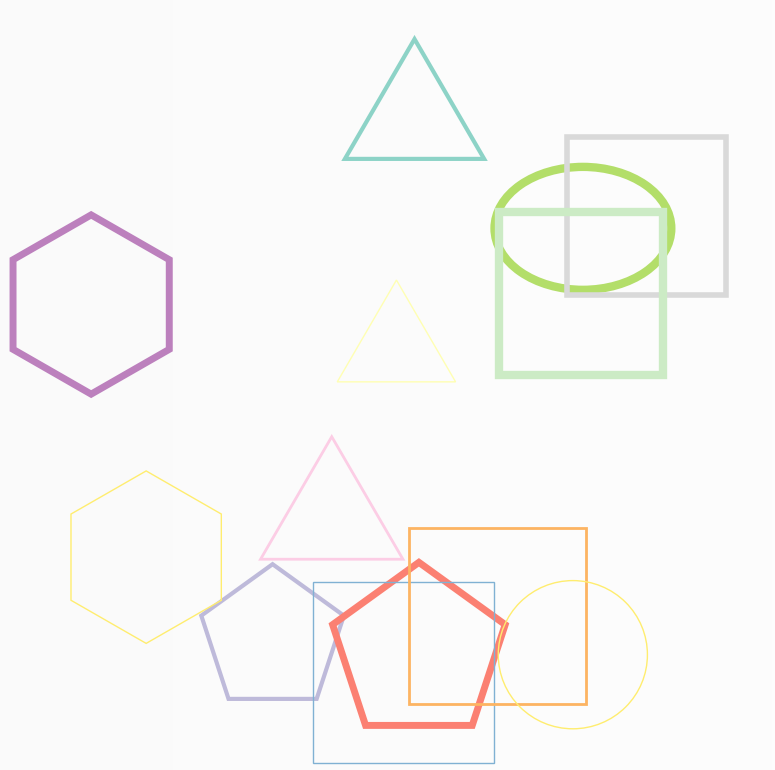[{"shape": "triangle", "thickness": 1.5, "radius": 0.52, "center": [0.535, 0.846]}, {"shape": "triangle", "thickness": 0.5, "radius": 0.44, "center": [0.512, 0.548]}, {"shape": "pentagon", "thickness": 1.5, "radius": 0.48, "center": [0.352, 0.171]}, {"shape": "pentagon", "thickness": 2.5, "radius": 0.59, "center": [0.541, 0.153]}, {"shape": "square", "thickness": 0.5, "radius": 0.59, "center": [0.521, 0.127]}, {"shape": "square", "thickness": 1, "radius": 0.57, "center": [0.642, 0.2]}, {"shape": "oval", "thickness": 3, "radius": 0.57, "center": [0.752, 0.703]}, {"shape": "triangle", "thickness": 1, "radius": 0.53, "center": [0.428, 0.327]}, {"shape": "square", "thickness": 2, "radius": 0.51, "center": [0.834, 0.719]}, {"shape": "hexagon", "thickness": 2.5, "radius": 0.58, "center": [0.118, 0.605]}, {"shape": "square", "thickness": 3, "radius": 0.53, "center": [0.75, 0.619]}, {"shape": "circle", "thickness": 0.5, "radius": 0.48, "center": [0.739, 0.15]}, {"shape": "hexagon", "thickness": 0.5, "radius": 0.56, "center": [0.189, 0.276]}]